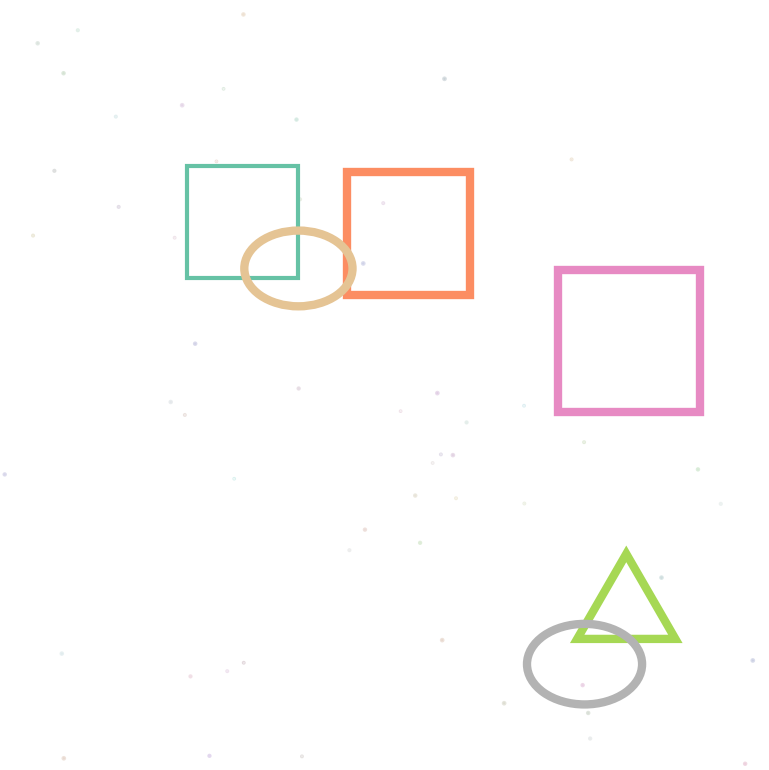[{"shape": "square", "thickness": 1.5, "radius": 0.36, "center": [0.315, 0.712]}, {"shape": "square", "thickness": 3, "radius": 0.4, "center": [0.53, 0.696]}, {"shape": "square", "thickness": 3, "radius": 0.46, "center": [0.817, 0.558]}, {"shape": "triangle", "thickness": 3, "radius": 0.37, "center": [0.813, 0.207]}, {"shape": "oval", "thickness": 3, "radius": 0.35, "center": [0.388, 0.651]}, {"shape": "oval", "thickness": 3, "radius": 0.37, "center": [0.759, 0.137]}]